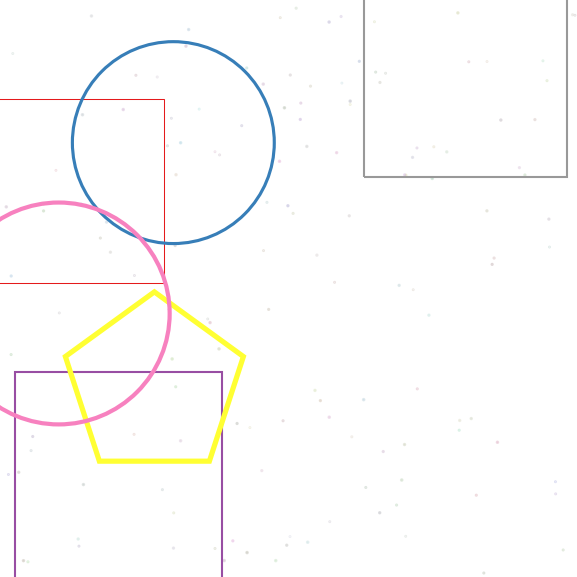[{"shape": "square", "thickness": 0.5, "radius": 0.8, "center": [0.125, 0.668]}, {"shape": "circle", "thickness": 1.5, "radius": 0.87, "center": [0.3, 0.752]}, {"shape": "square", "thickness": 1, "radius": 0.9, "center": [0.206, 0.176]}, {"shape": "pentagon", "thickness": 2.5, "radius": 0.81, "center": [0.267, 0.332]}, {"shape": "circle", "thickness": 2, "radius": 0.96, "center": [0.102, 0.456]}, {"shape": "square", "thickness": 1, "radius": 0.88, "center": [0.806, 0.869]}]